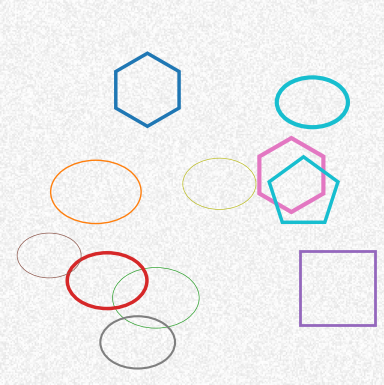[{"shape": "hexagon", "thickness": 2.5, "radius": 0.47, "center": [0.383, 0.767]}, {"shape": "oval", "thickness": 1, "radius": 0.59, "center": [0.249, 0.502]}, {"shape": "oval", "thickness": 0.5, "radius": 0.56, "center": [0.405, 0.226]}, {"shape": "oval", "thickness": 2.5, "radius": 0.52, "center": [0.278, 0.271]}, {"shape": "square", "thickness": 2, "radius": 0.48, "center": [0.876, 0.252]}, {"shape": "oval", "thickness": 0.5, "radius": 0.42, "center": [0.128, 0.336]}, {"shape": "hexagon", "thickness": 3, "radius": 0.48, "center": [0.757, 0.545]}, {"shape": "oval", "thickness": 1.5, "radius": 0.49, "center": [0.358, 0.111]}, {"shape": "oval", "thickness": 0.5, "radius": 0.48, "center": [0.57, 0.523]}, {"shape": "pentagon", "thickness": 2.5, "radius": 0.47, "center": [0.788, 0.499]}, {"shape": "oval", "thickness": 3, "radius": 0.46, "center": [0.811, 0.734]}]